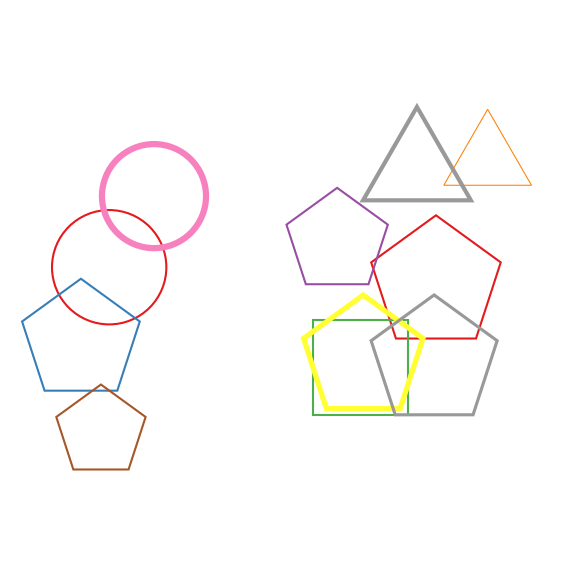[{"shape": "circle", "thickness": 1, "radius": 0.5, "center": [0.189, 0.536]}, {"shape": "pentagon", "thickness": 1, "radius": 0.59, "center": [0.755, 0.508]}, {"shape": "pentagon", "thickness": 1, "radius": 0.54, "center": [0.14, 0.409]}, {"shape": "square", "thickness": 1, "radius": 0.41, "center": [0.624, 0.362]}, {"shape": "pentagon", "thickness": 1, "radius": 0.46, "center": [0.584, 0.582]}, {"shape": "triangle", "thickness": 0.5, "radius": 0.44, "center": [0.844, 0.722]}, {"shape": "pentagon", "thickness": 2.5, "radius": 0.54, "center": [0.629, 0.38]}, {"shape": "pentagon", "thickness": 1, "radius": 0.41, "center": [0.175, 0.252]}, {"shape": "circle", "thickness": 3, "radius": 0.45, "center": [0.267, 0.66]}, {"shape": "triangle", "thickness": 2, "radius": 0.54, "center": [0.722, 0.706]}, {"shape": "pentagon", "thickness": 1.5, "radius": 0.57, "center": [0.752, 0.374]}]